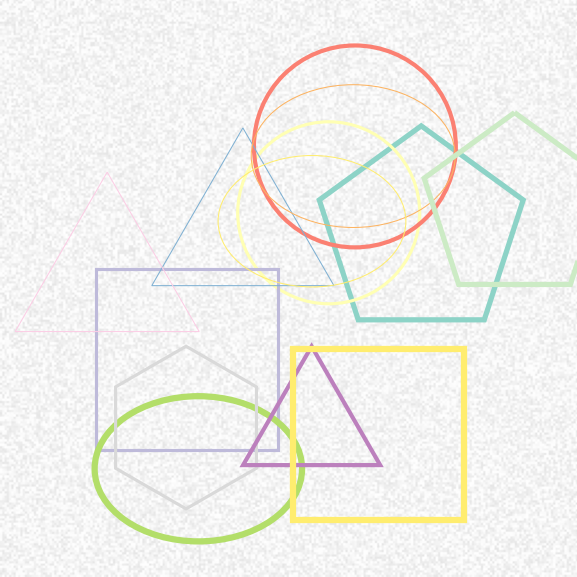[{"shape": "pentagon", "thickness": 2.5, "radius": 0.93, "center": [0.729, 0.596]}, {"shape": "circle", "thickness": 1.5, "radius": 0.79, "center": [0.569, 0.631]}, {"shape": "square", "thickness": 1.5, "radius": 0.79, "center": [0.324, 0.377]}, {"shape": "circle", "thickness": 2, "radius": 0.87, "center": [0.615, 0.746]}, {"shape": "triangle", "thickness": 0.5, "radius": 0.91, "center": [0.421, 0.596]}, {"shape": "oval", "thickness": 0.5, "radius": 0.88, "center": [0.612, 0.729]}, {"shape": "oval", "thickness": 3, "radius": 0.9, "center": [0.343, 0.187]}, {"shape": "triangle", "thickness": 0.5, "radius": 0.92, "center": [0.186, 0.517]}, {"shape": "hexagon", "thickness": 1.5, "radius": 0.7, "center": [0.322, 0.259]}, {"shape": "triangle", "thickness": 2, "radius": 0.69, "center": [0.54, 0.262]}, {"shape": "pentagon", "thickness": 2.5, "radius": 0.82, "center": [0.891, 0.64]}, {"shape": "square", "thickness": 3, "radius": 0.74, "center": [0.656, 0.246]}, {"shape": "oval", "thickness": 0.5, "radius": 0.81, "center": [0.54, 0.616]}]